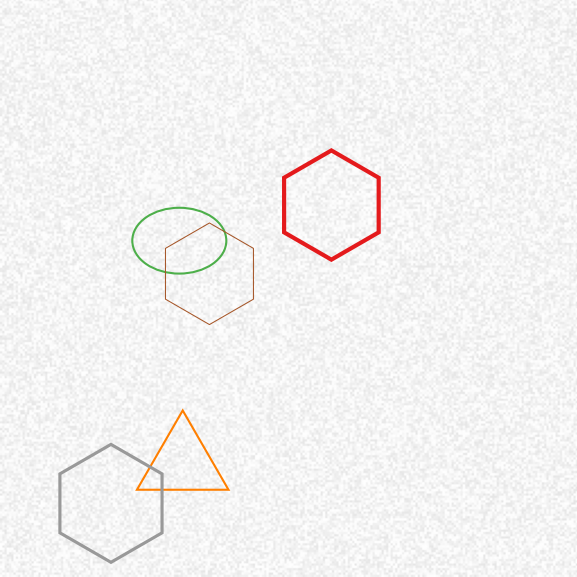[{"shape": "hexagon", "thickness": 2, "radius": 0.47, "center": [0.574, 0.644]}, {"shape": "oval", "thickness": 1, "radius": 0.41, "center": [0.31, 0.582]}, {"shape": "triangle", "thickness": 1, "radius": 0.46, "center": [0.316, 0.197]}, {"shape": "hexagon", "thickness": 0.5, "radius": 0.44, "center": [0.363, 0.525]}, {"shape": "hexagon", "thickness": 1.5, "radius": 0.51, "center": [0.192, 0.128]}]